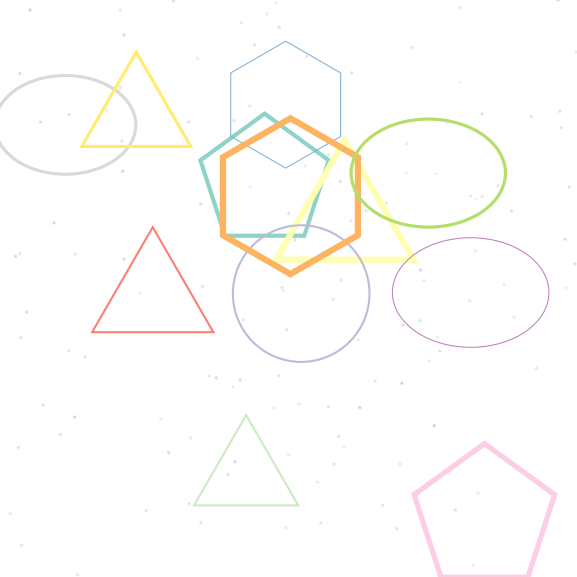[{"shape": "pentagon", "thickness": 2, "radius": 0.58, "center": [0.458, 0.685]}, {"shape": "triangle", "thickness": 3, "radius": 0.69, "center": [0.597, 0.618]}, {"shape": "circle", "thickness": 1, "radius": 0.59, "center": [0.522, 0.491]}, {"shape": "triangle", "thickness": 1, "radius": 0.61, "center": [0.264, 0.485]}, {"shape": "hexagon", "thickness": 0.5, "radius": 0.55, "center": [0.495, 0.818]}, {"shape": "hexagon", "thickness": 3, "radius": 0.67, "center": [0.503, 0.659]}, {"shape": "oval", "thickness": 1.5, "radius": 0.67, "center": [0.742, 0.699]}, {"shape": "pentagon", "thickness": 2.5, "radius": 0.64, "center": [0.839, 0.103]}, {"shape": "oval", "thickness": 1.5, "radius": 0.61, "center": [0.113, 0.783]}, {"shape": "oval", "thickness": 0.5, "radius": 0.68, "center": [0.815, 0.493]}, {"shape": "triangle", "thickness": 1, "radius": 0.52, "center": [0.426, 0.176]}, {"shape": "triangle", "thickness": 1.5, "radius": 0.54, "center": [0.236, 0.8]}]